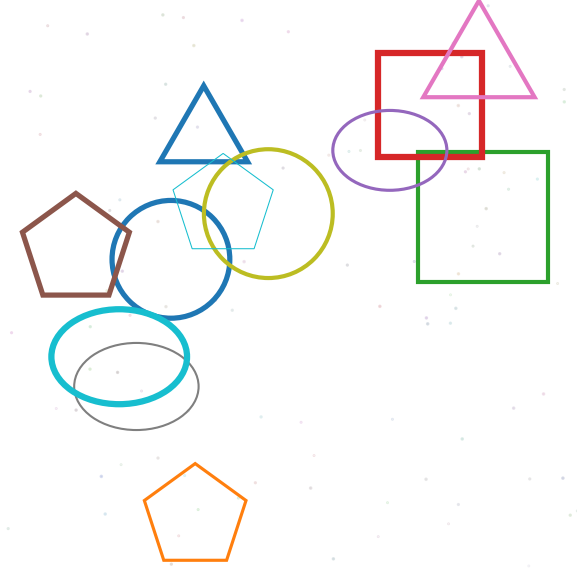[{"shape": "circle", "thickness": 2.5, "radius": 0.51, "center": [0.296, 0.55]}, {"shape": "triangle", "thickness": 2.5, "radius": 0.44, "center": [0.353, 0.763]}, {"shape": "pentagon", "thickness": 1.5, "radius": 0.46, "center": [0.338, 0.104]}, {"shape": "square", "thickness": 2, "radius": 0.56, "center": [0.836, 0.623]}, {"shape": "square", "thickness": 3, "radius": 0.45, "center": [0.744, 0.817]}, {"shape": "oval", "thickness": 1.5, "radius": 0.49, "center": [0.675, 0.739]}, {"shape": "pentagon", "thickness": 2.5, "radius": 0.49, "center": [0.131, 0.567]}, {"shape": "triangle", "thickness": 2, "radius": 0.56, "center": [0.829, 0.886]}, {"shape": "oval", "thickness": 1, "radius": 0.54, "center": [0.236, 0.33]}, {"shape": "circle", "thickness": 2, "radius": 0.56, "center": [0.465, 0.629]}, {"shape": "oval", "thickness": 3, "radius": 0.59, "center": [0.206, 0.381]}, {"shape": "pentagon", "thickness": 0.5, "radius": 0.46, "center": [0.386, 0.642]}]